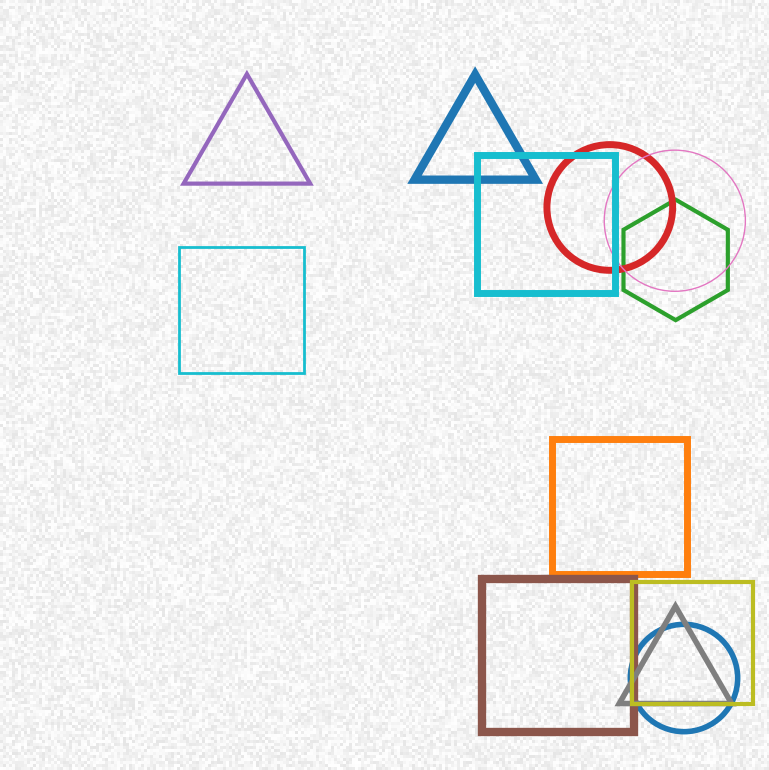[{"shape": "circle", "thickness": 2, "radius": 0.35, "center": [0.888, 0.119]}, {"shape": "triangle", "thickness": 3, "radius": 0.45, "center": [0.617, 0.812]}, {"shape": "square", "thickness": 2.5, "radius": 0.44, "center": [0.805, 0.342]}, {"shape": "hexagon", "thickness": 1.5, "radius": 0.39, "center": [0.877, 0.662]}, {"shape": "circle", "thickness": 2.5, "radius": 0.41, "center": [0.792, 0.731]}, {"shape": "triangle", "thickness": 1.5, "radius": 0.47, "center": [0.321, 0.809]}, {"shape": "square", "thickness": 3, "radius": 0.5, "center": [0.725, 0.149]}, {"shape": "circle", "thickness": 0.5, "radius": 0.46, "center": [0.876, 0.713]}, {"shape": "triangle", "thickness": 2, "radius": 0.42, "center": [0.877, 0.128]}, {"shape": "square", "thickness": 1.5, "radius": 0.4, "center": [0.899, 0.165]}, {"shape": "square", "thickness": 1, "radius": 0.41, "center": [0.314, 0.598]}, {"shape": "square", "thickness": 2.5, "radius": 0.45, "center": [0.709, 0.709]}]